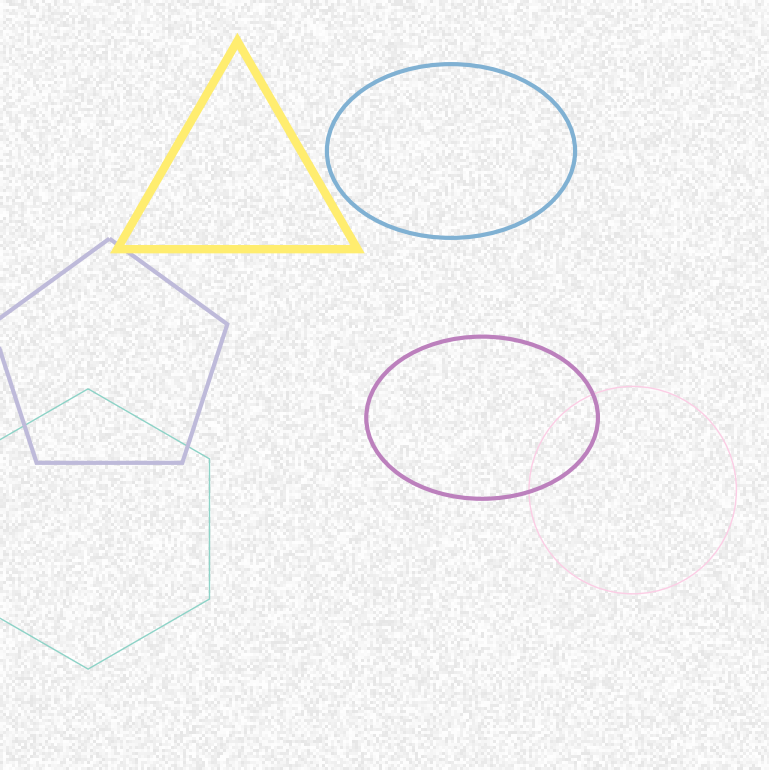[{"shape": "hexagon", "thickness": 0.5, "radius": 0.91, "center": [0.114, 0.313]}, {"shape": "pentagon", "thickness": 1.5, "radius": 0.8, "center": [0.142, 0.529]}, {"shape": "oval", "thickness": 1.5, "radius": 0.81, "center": [0.586, 0.804]}, {"shape": "circle", "thickness": 0.5, "radius": 0.67, "center": [0.822, 0.363]}, {"shape": "oval", "thickness": 1.5, "radius": 0.75, "center": [0.626, 0.458]}, {"shape": "triangle", "thickness": 3, "radius": 0.9, "center": [0.308, 0.767]}]